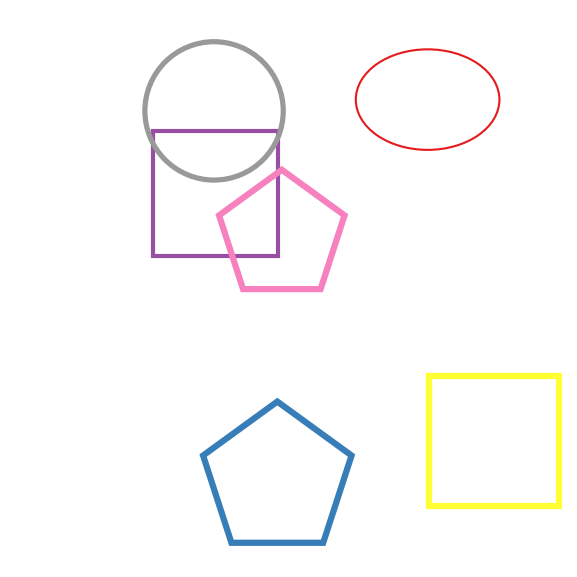[{"shape": "oval", "thickness": 1, "radius": 0.62, "center": [0.74, 0.827]}, {"shape": "pentagon", "thickness": 3, "radius": 0.68, "center": [0.48, 0.169]}, {"shape": "square", "thickness": 2, "radius": 0.54, "center": [0.373, 0.664]}, {"shape": "square", "thickness": 3, "radius": 0.56, "center": [0.856, 0.236]}, {"shape": "pentagon", "thickness": 3, "radius": 0.57, "center": [0.488, 0.591]}, {"shape": "circle", "thickness": 2.5, "radius": 0.6, "center": [0.371, 0.807]}]